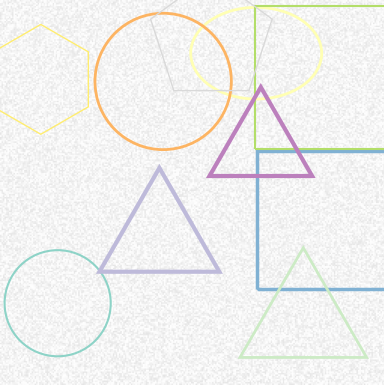[{"shape": "circle", "thickness": 1.5, "radius": 0.69, "center": [0.15, 0.212]}, {"shape": "oval", "thickness": 2, "radius": 0.85, "center": [0.665, 0.862]}, {"shape": "triangle", "thickness": 3, "radius": 0.9, "center": [0.414, 0.384]}, {"shape": "square", "thickness": 2.5, "radius": 0.9, "center": [0.847, 0.429]}, {"shape": "circle", "thickness": 2, "radius": 0.89, "center": [0.424, 0.788]}, {"shape": "square", "thickness": 1.5, "radius": 0.93, "center": [0.849, 0.798]}, {"shape": "pentagon", "thickness": 1, "radius": 0.83, "center": [0.549, 0.899]}, {"shape": "triangle", "thickness": 3, "radius": 0.77, "center": [0.677, 0.62]}, {"shape": "triangle", "thickness": 2, "radius": 0.95, "center": [0.788, 0.167]}, {"shape": "hexagon", "thickness": 1, "radius": 0.71, "center": [0.106, 0.794]}]